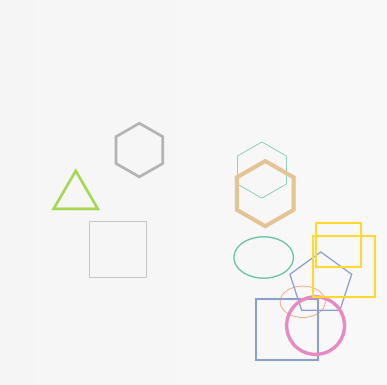[{"shape": "hexagon", "thickness": 0.5, "radius": 0.36, "center": [0.676, 0.558]}, {"shape": "oval", "thickness": 1, "radius": 0.38, "center": [0.681, 0.331]}, {"shape": "oval", "thickness": 0.5, "radius": 0.29, "center": [0.781, 0.216]}, {"shape": "square", "thickness": 1.5, "radius": 0.4, "center": [0.741, 0.145]}, {"shape": "pentagon", "thickness": 1, "radius": 0.42, "center": [0.828, 0.262]}, {"shape": "circle", "thickness": 2.5, "radius": 0.37, "center": [0.814, 0.154]}, {"shape": "triangle", "thickness": 2, "radius": 0.33, "center": [0.195, 0.49]}, {"shape": "square", "thickness": 1.5, "radius": 0.29, "center": [0.873, 0.364]}, {"shape": "square", "thickness": 1.5, "radius": 0.4, "center": [0.888, 0.309]}, {"shape": "hexagon", "thickness": 3, "radius": 0.42, "center": [0.685, 0.497]}, {"shape": "hexagon", "thickness": 2, "radius": 0.35, "center": [0.36, 0.61]}, {"shape": "square", "thickness": 0.5, "radius": 0.37, "center": [0.304, 0.354]}]